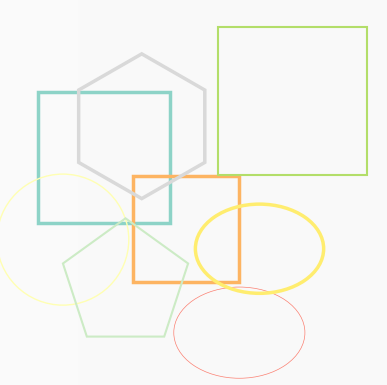[{"shape": "square", "thickness": 2.5, "radius": 0.85, "center": [0.268, 0.591]}, {"shape": "circle", "thickness": 1, "radius": 0.85, "center": [0.162, 0.378]}, {"shape": "oval", "thickness": 0.5, "radius": 0.85, "center": [0.618, 0.136]}, {"shape": "square", "thickness": 2.5, "radius": 0.69, "center": [0.48, 0.404]}, {"shape": "square", "thickness": 1.5, "radius": 0.96, "center": [0.754, 0.737]}, {"shape": "hexagon", "thickness": 2.5, "radius": 0.94, "center": [0.366, 0.672]}, {"shape": "pentagon", "thickness": 1.5, "radius": 0.85, "center": [0.324, 0.263]}, {"shape": "oval", "thickness": 2.5, "radius": 0.83, "center": [0.67, 0.354]}]